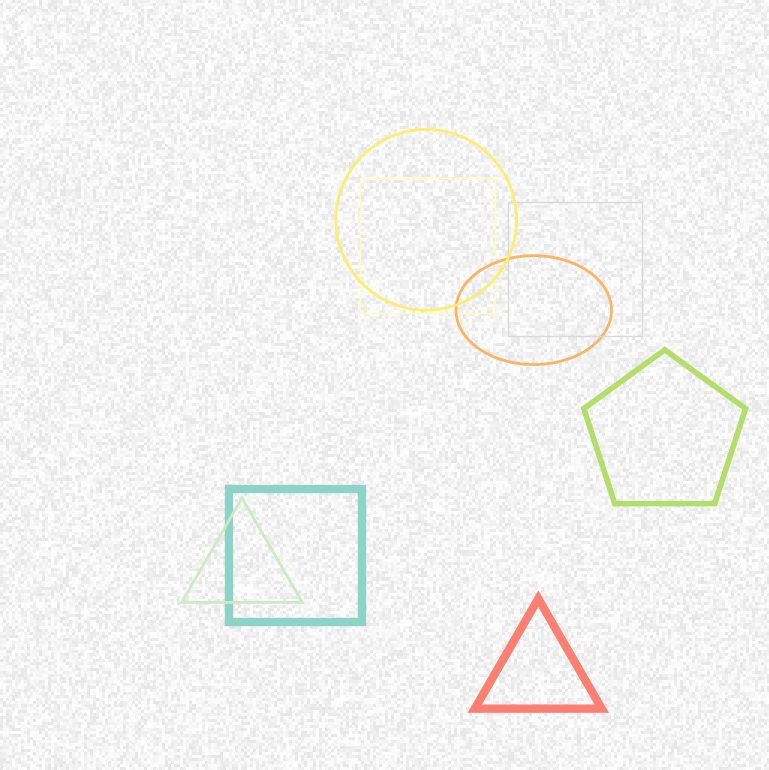[{"shape": "square", "thickness": 3, "radius": 0.43, "center": [0.384, 0.278]}, {"shape": "square", "thickness": 0.5, "radius": 0.44, "center": [0.555, 0.681]}, {"shape": "triangle", "thickness": 3, "radius": 0.48, "center": [0.699, 0.127]}, {"shape": "oval", "thickness": 1, "radius": 0.51, "center": [0.693, 0.597]}, {"shape": "pentagon", "thickness": 2, "radius": 0.55, "center": [0.863, 0.435]}, {"shape": "square", "thickness": 0.5, "radius": 0.44, "center": [0.747, 0.65]}, {"shape": "triangle", "thickness": 1, "radius": 0.45, "center": [0.314, 0.263]}, {"shape": "circle", "thickness": 1, "radius": 0.59, "center": [0.554, 0.715]}]